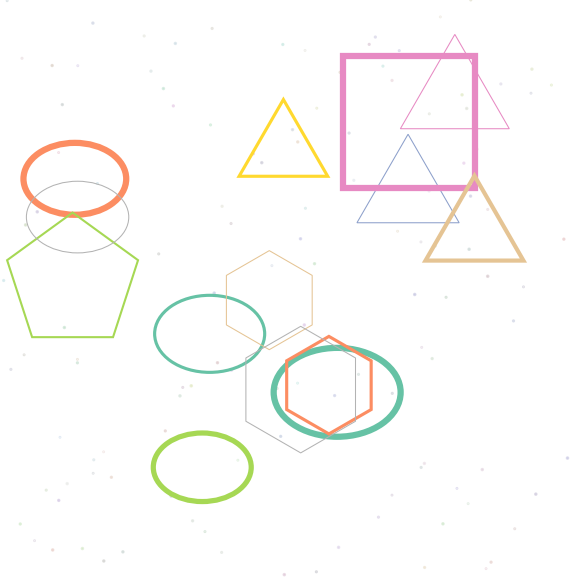[{"shape": "oval", "thickness": 1.5, "radius": 0.48, "center": [0.363, 0.421]}, {"shape": "oval", "thickness": 3, "radius": 0.55, "center": [0.584, 0.32]}, {"shape": "hexagon", "thickness": 1.5, "radius": 0.42, "center": [0.57, 0.332]}, {"shape": "oval", "thickness": 3, "radius": 0.44, "center": [0.13, 0.689]}, {"shape": "triangle", "thickness": 0.5, "radius": 0.51, "center": [0.707, 0.664]}, {"shape": "square", "thickness": 3, "radius": 0.57, "center": [0.709, 0.788]}, {"shape": "triangle", "thickness": 0.5, "radius": 0.54, "center": [0.788, 0.831]}, {"shape": "oval", "thickness": 2.5, "radius": 0.42, "center": [0.35, 0.19]}, {"shape": "pentagon", "thickness": 1, "radius": 0.6, "center": [0.126, 0.512]}, {"shape": "triangle", "thickness": 1.5, "radius": 0.44, "center": [0.491, 0.738]}, {"shape": "hexagon", "thickness": 0.5, "radius": 0.43, "center": [0.466, 0.479]}, {"shape": "triangle", "thickness": 2, "radius": 0.49, "center": [0.822, 0.597]}, {"shape": "oval", "thickness": 0.5, "radius": 0.44, "center": [0.134, 0.623]}, {"shape": "hexagon", "thickness": 0.5, "radius": 0.55, "center": [0.521, 0.324]}]